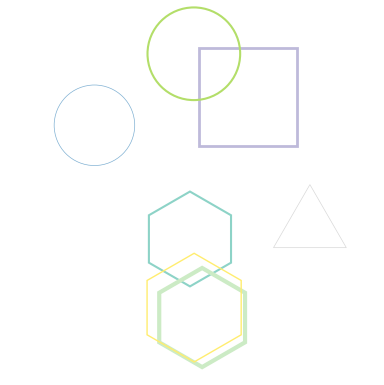[{"shape": "hexagon", "thickness": 1.5, "radius": 0.62, "center": [0.493, 0.379]}, {"shape": "square", "thickness": 2, "radius": 0.64, "center": [0.643, 0.749]}, {"shape": "circle", "thickness": 0.5, "radius": 0.52, "center": [0.245, 0.675]}, {"shape": "circle", "thickness": 1.5, "radius": 0.6, "center": [0.503, 0.86]}, {"shape": "triangle", "thickness": 0.5, "radius": 0.55, "center": [0.805, 0.411]}, {"shape": "hexagon", "thickness": 3, "radius": 0.64, "center": [0.525, 0.175]}, {"shape": "hexagon", "thickness": 1, "radius": 0.71, "center": [0.504, 0.201]}]